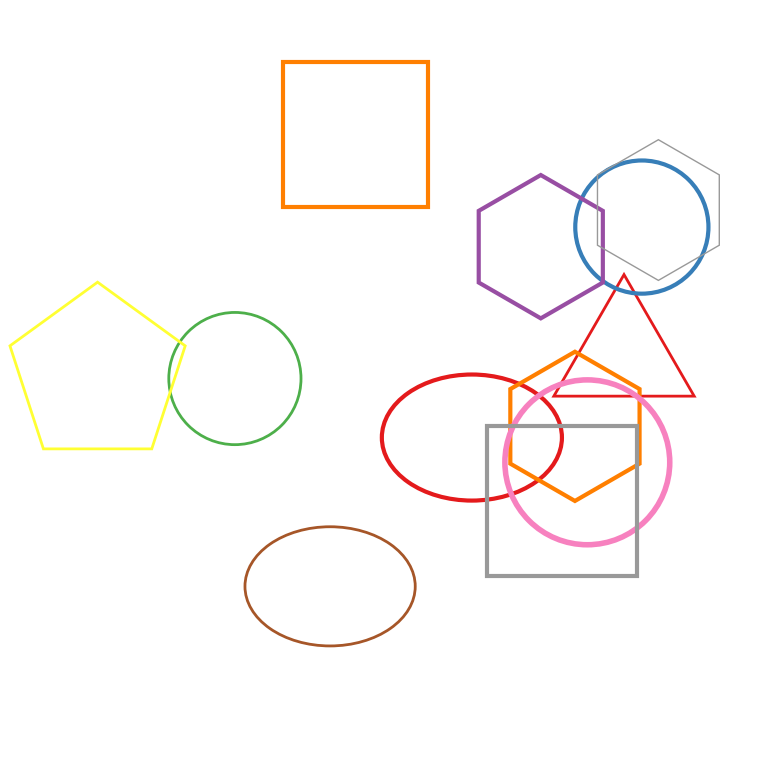[{"shape": "oval", "thickness": 1.5, "radius": 0.58, "center": [0.613, 0.432]}, {"shape": "triangle", "thickness": 1, "radius": 0.53, "center": [0.81, 0.538]}, {"shape": "circle", "thickness": 1.5, "radius": 0.43, "center": [0.834, 0.705]}, {"shape": "circle", "thickness": 1, "radius": 0.43, "center": [0.305, 0.508]}, {"shape": "hexagon", "thickness": 1.5, "radius": 0.47, "center": [0.702, 0.68]}, {"shape": "square", "thickness": 1.5, "radius": 0.47, "center": [0.461, 0.825]}, {"shape": "hexagon", "thickness": 1.5, "radius": 0.48, "center": [0.747, 0.446]}, {"shape": "pentagon", "thickness": 1, "radius": 0.6, "center": [0.127, 0.514]}, {"shape": "oval", "thickness": 1, "radius": 0.55, "center": [0.429, 0.239]}, {"shape": "circle", "thickness": 2, "radius": 0.54, "center": [0.763, 0.4]}, {"shape": "square", "thickness": 1.5, "radius": 0.49, "center": [0.73, 0.349]}, {"shape": "hexagon", "thickness": 0.5, "radius": 0.46, "center": [0.855, 0.727]}]